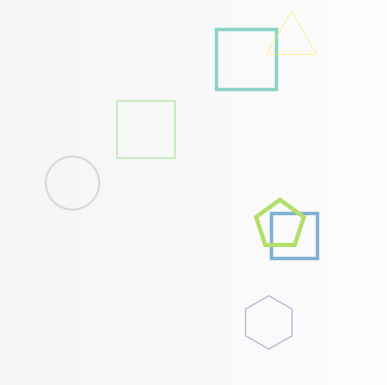[{"shape": "square", "thickness": 2.5, "radius": 0.39, "center": [0.634, 0.847]}, {"shape": "hexagon", "thickness": 1, "radius": 0.35, "center": [0.694, 0.163]}, {"shape": "square", "thickness": 2.5, "radius": 0.29, "center": [0.759, 0.389]}, {"shape": "pentagon", "thickness": 3, "radius": 0.32, "center": [0.723, 0.416]}, {"shape": "circle", "thickness": 1.5, "radius": 0.34, "center": [0.187, 0.525]}, {"shape": "square", "thickness": 1.5, "radius": 0.37, "center": [0.377, 0.663]}, {"shape": "triangle", "thickness": 0.5, "radius": 0.38, "center": [0.752, 0.896]}]